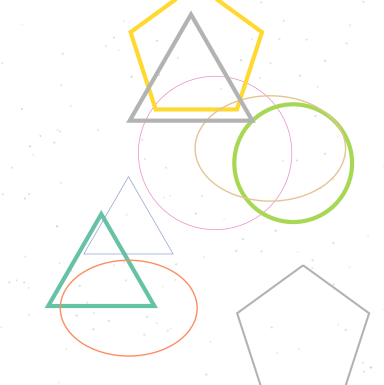[{"shape": "triangle", "thickness": 3, "radius": 0.8, "center": [0.263, 0.285]}, {"shape": "oval", "thickness": 1, "radius": 0.89, "center": [0.334, 0.2]}, {"shape": "triangle", "thickness": 0.5, "radius": 0.67, "center": [0.334, 0.407]}, {"shape": "circle", "thickness": 0.5, "radius": 1.0, "center": [0.559, 0.603]}, {"shape": "circle", "thickness": 3, "radius": 0.76, "center": [0.762, 0.576]}, {"shape": "pentagon", "thickness": 3, "radius": 0.9, "center": [0.51, 0.861]}, {"shape": "oval", "thickness": 1, "radius": 0.98, "center": [0.702, 0.614]}, {"shape": "pentagon", "thickness": 1.5, "radius": 0.9, "center": [0.787, 0.131]}, {"shape": "triangle", "thickness": 3, "radius": 0.92, "center": [0.496, 0.779]}]